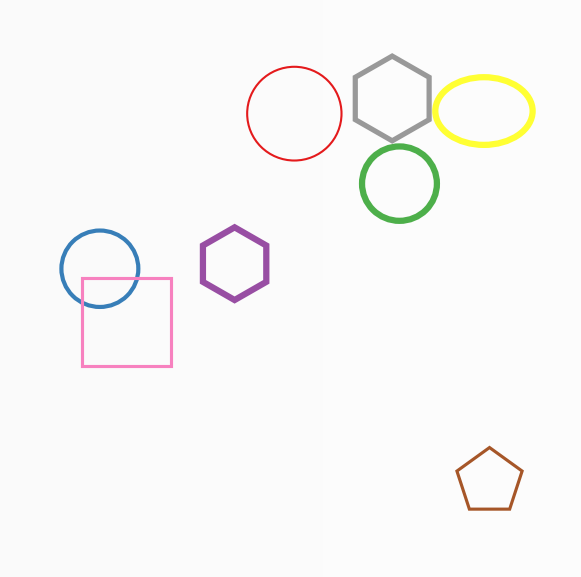[{"shape": "circle", "thickness": 1, "radius": 0.41, "center": [0.506, 0.802]}, {"shape": "circle", "thickness": 2, "radius": 0.33, "center": [0.172, 0.534]}, {"shape": "circle", "thickness": 3, "radius": 0.32, "center": [0.687, 0.681]}, {"shape": "hexagon", "thickness": 3, "radius": 0.31, "center": [0.404, 0.543]}, {"shape": "oval", "thickness": 3, "radius": 0.42, "center": [0.833, 0.807]}, {"shape": "pentagon", "thickness": 1.5, "radius": 0.29, "center": [0.842, 0.165]}, {"shape": "square", "thickness": 1.5, "radius": 0.38, "center": [0.218, 0.441]}, {"shape": "hexagon", "thickness": 2.5, "radius": 0.37, "center": [0.675, 0.829]}]